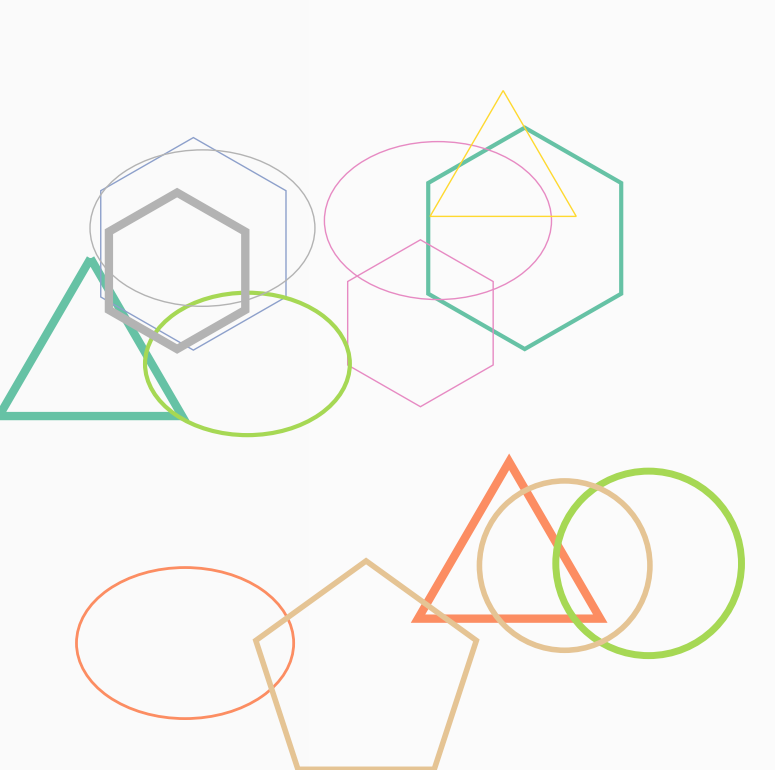[{"shape": "triangle", "thickness": 3, "radius": 0.68, "center": [0.117, 0.528]}, {"shape": "hexagon", "thickness": 1.5, "radius": 0.72, "center": [0.677, 0.69]}, {"shape": "triangle", "thickness": 3, "radius": 0.68, "center": [0.657, 0.264]}, {"shape": "oval", "thickness": 1, "radius": 0.7, "center": [0.239, 0.165]}, {"shape": "hexagon", "thickness": 0.5, "radius": 0.69, "center": [0.25, 0.683]}, {"shape": "hexagon", "thickness": 0.5, "radius": 0.54, "center": [0.542, 0.58]}, {"shape": "oval", "thickness": 0.5, "radius": 0.73, "center": [0.565, 0.714]}, {"shape": "oval", "thickness": 1.5, "radius": 0.66, "center": [0.319, 0.527]}, {"shape": "circle", "thickness": 2.5, "radius": 0.6, "center": [0.837, 0.268]}, {"shape": "triangle", "thickness": 0.5, "radius": 0.54, "center": [0.649, 0.773]}, {"shape": "circle", "thickness": 2, "radius": 0.55, "center": [0.729, 0.265]}, {"shape": "pentagon", "thickness": 2, "radius": 0.75, "center": [0.472, 0.122]}, {"shape": "oval", "thickness": 0.5, "radius": 0.73, "center": [0.261, 0.704]}, {"shape": "hexagon", "thickness": 3, "radius": 0.51, "center": [0.229, 0.648]}]